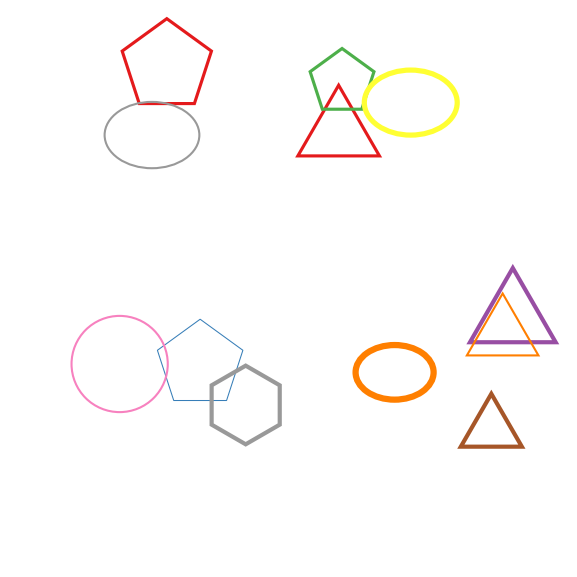[{"shape": "triangle", "thickness": 1.5, "radius": 0.41, "center": [0.586, 0.77]}, {"shape": "pentagon", "thickness": 1.5, "radius": 0.41, "center": [0.289, 0.886]}, {"shape": "pentagon", "thickness": 0.5, "radius": 0.39, "center": [0.347, 0.369]}, {"shape": "pentagon", "thickness": 1.5, "radius": 0.29, "center": [0.592, 0.857]}, {"shape": "triangle", "thickness": 2, "radius": 0.43, "center": [0.888, 0.449]}, {"shape": "oval", "thickness": 3, "radius": 0.34, "center": [0.683, 0.354]}, {"shape": "triangle", "thickness": 1, "radius": 0.36, "center": [0.87, 0.419]}, {"shape": "oval", "thickness": 2.5, "radius": 0.4, "center": [0.711, 0.821]}, {"shape": "triangle", "thickness": 2, "radius": 0.31, "center": [0.851, 0.256]}, {"shape": "circle", "thickness": 1, "radius": 0.42, "center": [0.207, 0.369]}, {"shape": "oval", "thickness": 1, "radius": 0.41, "center": [0.263, 0.765]}, {"shape": "hexagon", "thickness": 2, "radius": 0.34, "center": [0.425, 0.298]}]